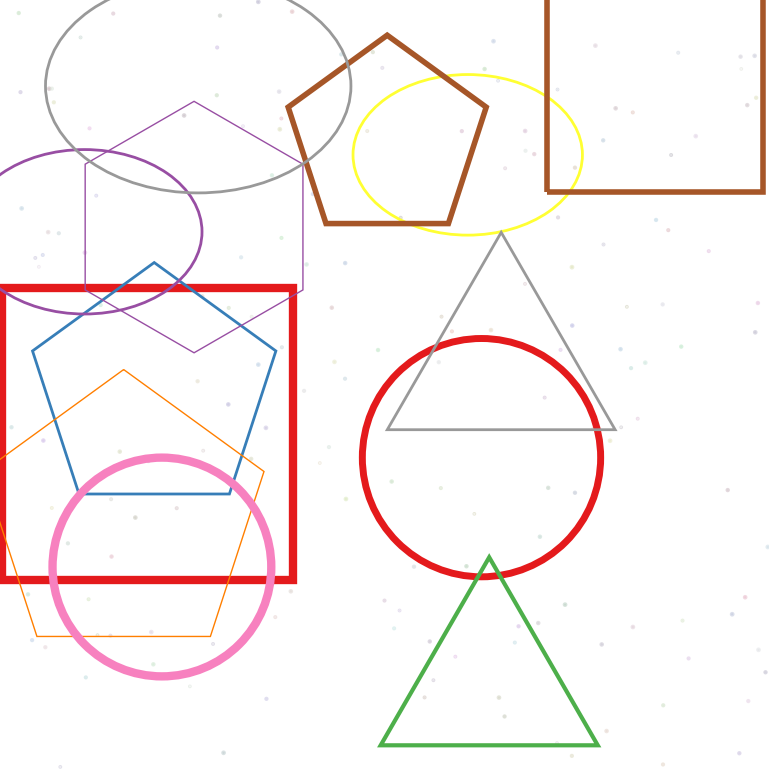[{"shape": "circle", "thickness": 2.5, "radius": 0.77, "center": [0.625, 0.406]}, {"shape": "square", "thickness": 3, "radius": 0.95, "center": [0.192, 0.436]}, {"shape": "pentagon", "thickness": 1, "radius": 0.83, "center": [0.2, 0.493]}, {"shape": "triangle", "thickness": 1.5, "radius": 0.81, "center": [0.635, 0.113]}, {"shape": "oval", "thickness": 1, "radius": 0.76, "center": [0.11, 0.699]}, {"shape": "hexagon", "thickness": 0.5, "radius": 0.82, "center": [0.252, 0.705]}, {"shape": "pentagon", "thickness": 0.5, "radius": 0.96, "center": [0.161, 0.328]}, {"shape": "oval", "thickness": 1, "radius": 0.74, "center": [0.607, 0.799]}, {"shape": "pentagon", "thickness": 2, "radius": 0.68, "center": [0.503, 0.819]}, {"shape": "square", "thickness": 2, "radius": 0.7, "center": [0.851, 0.891]}, {"shape": "circle", "thickness": 3, "radius": 0.71, "center": [0.21, 0.264]}, {"shape": "triangle", "thickness": 1, "radius": 0.85, "center": [0.651, 0.527]}, {"shape": "oval", "thickness": 1, "radius": 0.99, "center": [0.257, 0.888]}]